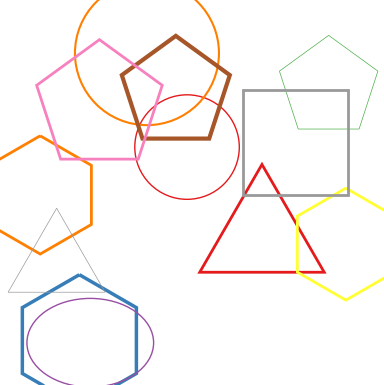[{"shape": "circle", "thickness": 1, "radius": 0.68, "center": [0.486, 0.618]}, {"shape": "triangle", "thickness": 2, "radius": 0.93, "center": [0.68, 0.386]}, {"shape": "hexagon", "thickness": 2.5, "radius": 0.86, "center": [0.206, 0.115]}, {"shape": "pentagon", "thickness": 0.5, "radius": 0.67, "center": [0.854, 0.774]}, {"shape": "oval", "thickness": 1, "radius": 0.82, "center": [0.234, 0.11]}, {"shape": "hexagon", "thickness": 2, "radius": 0.77, "center": [0.104, 0.494]}, {"shape": "circle", "thickness": 1.5, "radius": 0.94, "center": [0.382, 0.862]}, {"shape": "hexagon", "thickness": 2, "radius": 0.73, "center": [0.898, 0.366]}, {"shape": "pentagon", "thickness": 3, "radius": 0.74, "center": [0.457, 0.759]}, {"shape": "pentagon", "thickness": 2, "radius": 0.86, "center": [0.258, 0.725]}, {"shape": "square", "thickness": 2, "radius": 0.68, "center": [0.767, 0.63]}, {"shape": "triangle", "thickness": 0.5, "radius": 0.73, "center": [0.147, 0.314]}]